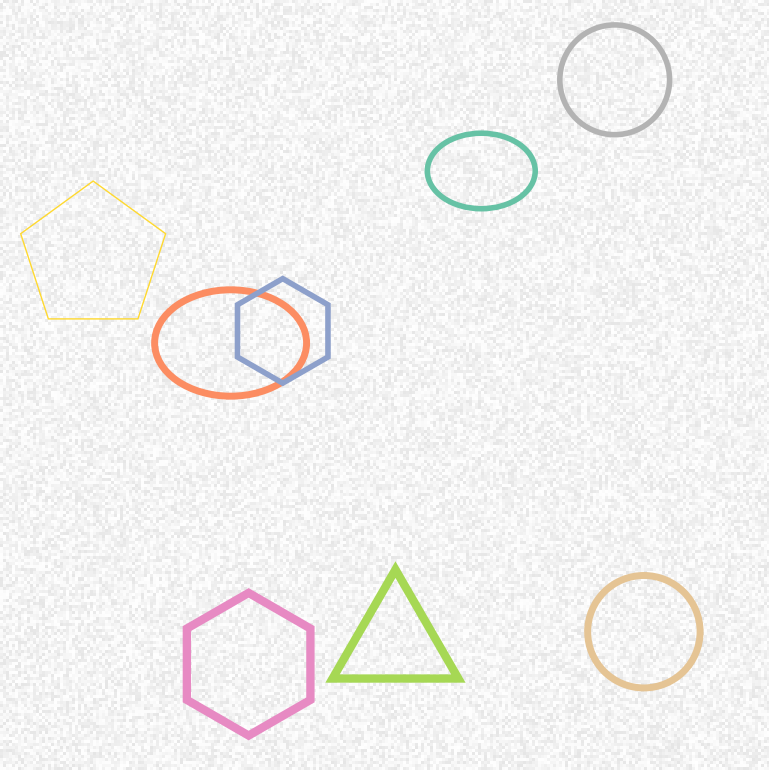[{"shape": "oval", "thickness": 2, "radius": 0.35, "center": [0.625, 0.778]}, {"shape": "oval", "thickness": 2.5, "radius": 0.49, "center": [0.299, 0.555]}, {"shape": "hexagon", "thickness": 2, "radius": 0.34, "center": [0.367, 0.57]}, {"shape": "hexagon", "thickness": 3, "radius": 0.46, "center": [0.323, 0.137]}, {"shape": "triangle", "thickness": 3, "radius": 0.47, "center": [0.514, 0.166]}, {"shape": "pentagon", "thickness": 0.5, "radius": 0.49, "center": [0.121, 0.666]}, {"shape": "circle", "thickness": 2.5, "radius": 0.37, "center": [0.836, 0.18]}, {"shape": "circle", "thickness": 2, "radius": 0.36, "center": [0.798, 0.896]}]